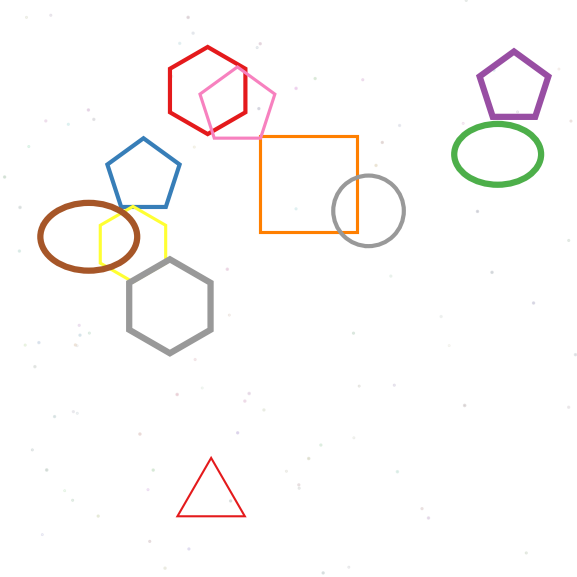[{"shape": "hexagon", "thickness": 2, "radius": 0.38, "center": [0.36, 0.842]}, {"shape": "triangle", "thickness": 1, "radius": 0.34, "center": [0.366, 0.139]}, {"shape": "pentagon", "thickness": 2, "radius": 0.33, "center": [0.248, 0.694]}, {"shape": "oval", "thickness": 3, "radius": 0.38, "center": [0.862, 0.732]}, {"shape": "pentagon", "thickness": 3, "radius": 0.31, "center": [0.89, 0.847]}, {"shape": "square", "thickness": 1.5, "radius": 0.42, "center": [0.535, 0.68]}, {"shape": "hexagon", "thickness": 1.5, "radius": 0.33, "center": [0.23, 0.576]}, {"shape": "oval", "thickness": 3, "radius": 0.42, "center": [0.154, 0.589]}, {"shape": "pentagon", "thickness": 1.5, "radius": 0.34, "center": [0.411, 0.815]}, {"shape": "hexagon", "thickness": 3, "radius": 0.41, "center": [0.294, 0.469]}, {"shape": "circle", "thickness": 2, "radius": 0.31, "center": [0.638, 0.634]}]